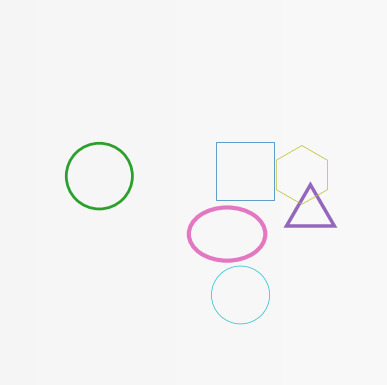[{"shape": "square", "thickness": 0.5, "radius": 0.38, "center": [0.632, 0.555]}, {"shape": "circle", "thickness": 2, "radius": 0.43, "center": [0.256, 0.543]}, {"shape": "triangle", "thickness": 2.5, "radius": 0.36, "center": [0.801, 0.449]}, {"shape": "oval", "thickness": 3, "radius": 0.49, "center": [0.586, 0.392]}, {"shape": "hexagon", "thickness": 0.5, "radius": 0.38, "center": [0.779, 0.546]}, {"shape": "circle", "thickness": 0.5, "radius": 0.38, "center": [0.621, 0.234]}]